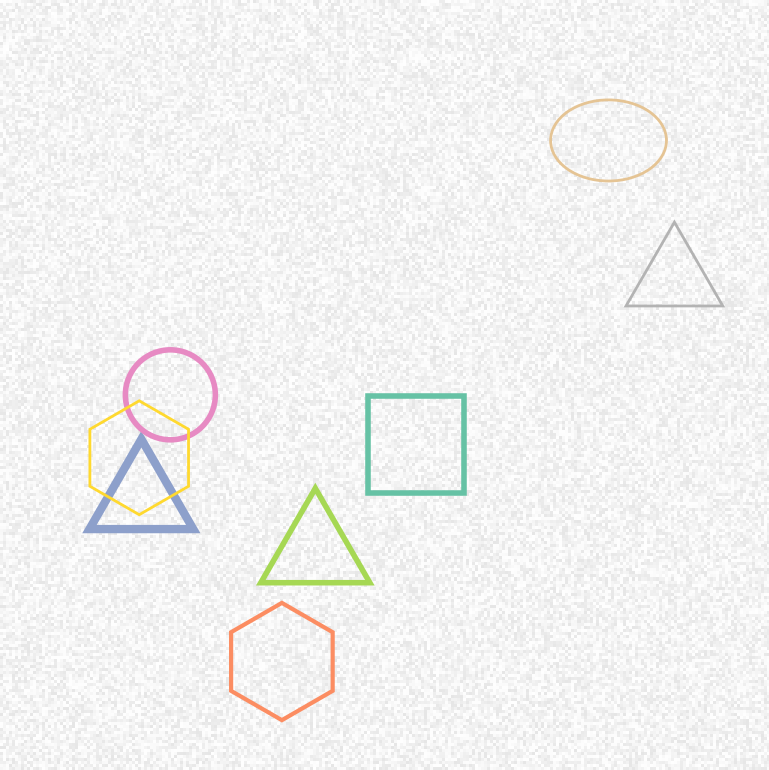[{"shape": "square", "thickness": 2, "radius": 0.31, "center": [0.54, 0.422]}, {"shape": "hexagon", "thickness": 1.5, "radius": 0.38, "center": [0.366, 0.141]}, {"shape": "triangle", "thickness": 3, "radius": 0.39, "center": [0.184, 0.352]}, {"shape": "circle", "thickness": 2, "radius": 0.29, "center": [0.221, 0.487]}, {"shape": "triangle", "thickness": 2, "radius": 0.41, "center": [0.409, 0.284]}, {"shape": "hexagon", "thickness": 1, "radius": 0.37, "center": [0.181, 0.405]}, {"shape": "oval", "thickness": 1, "radius": 0.38, "center": [0.79, 0.818]}, {"shape": "triangle", "thickness": 1, "radius": 0.36, "center": [0.876, 0.639]}]